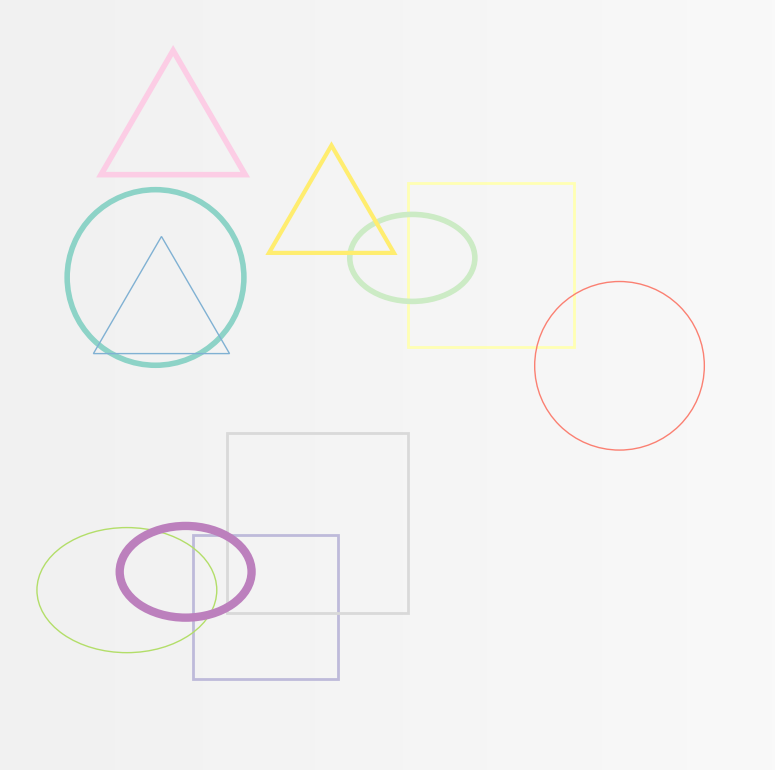[{"shape": "circle", "thickness": 2, "radius": 0.57, "center": [0.201, 0.64]}, {"shape": "square", "thickness": 1, "radius": 0.53, "center": [0.634, 0.656]}, {"shape": "square", "thickness": 1, "radius": 0.47, "center": [0.342, 0.212]}, {"shape": "circle", "thickness": 0.5, "radius": 0.55, "center": [0.799, 0.525]}, {"shape": "triangle", "thickness": 0.5, "radius": 0.51, "center": [0.208, 0.591]}, {"shape": "oval", "thickness": 0.5, "radius": 0.58, "center": [0.164, 0.234]}, {"shape": "triangle", "thickness": 2, "radius": 0.54, "center": [0.223, 0.827]}, {"shape": "square", "thickness": 1, "radius": 0.58, "center": [0.41, 0.321]}, {"shape": "oval", "thickness": 3, "radius": 0.43, "center": [0.24, 0.257]}, {"shape": "oval", "thickness": 2, "radius": 0.4, "center": [0.532, 0.665]}, {"shape": "triangle", "thickness": 1.5, "radius": 0.47, "center": [0.428, 0.718]}]